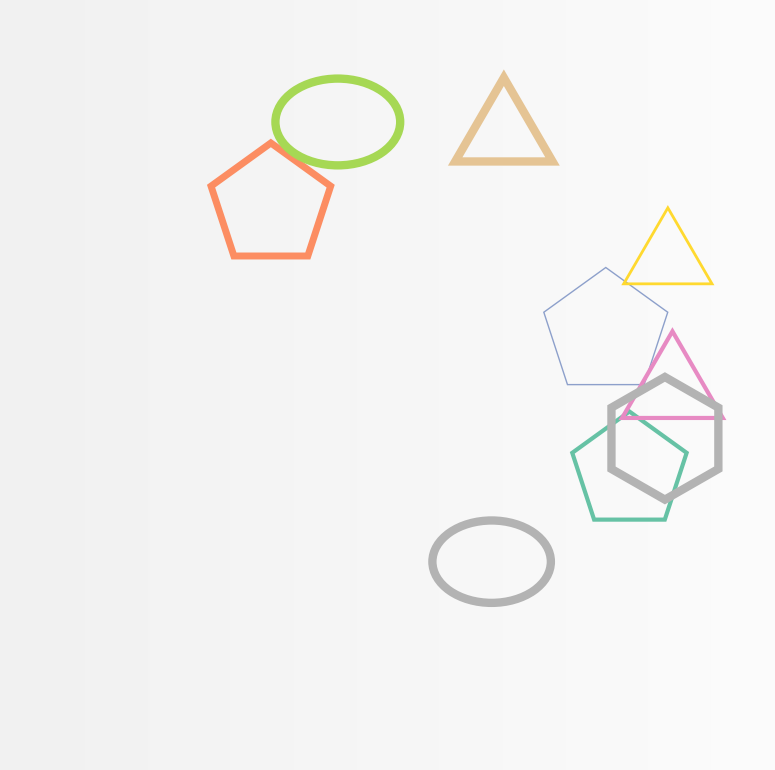[{"shape": "pentagon", "thickness": 1.5, "radius": 0.39, "center": [0.812, 0.388]}, {"shape": "pentagon", "thickness": 2.5, "radius": 0.41, "center": [0.349, 0.733]}, {"shape": "pentagon", "thickness": 0.5, "radius": 0.42, "center": [0.782, 0.569]}, {"shape": "triangle", "thickness": 1.5, "radius": 0.38, "center": [0.868, 0.495]}, {"shape": "oval", "thickness": 3, "radius": 0.4, "center": [0.436, 0.842]}, {"shape": "triangle", "thickness": 1, "radius": 0.33, "center": [0.862, 0.664]}, {"shape": "triangle", "thickness": 3, "radius": 0.36, "center": [0.65, 0.827]}, {"shape": "hexagon", "thickness": 3, "radius": 0.4, "center": [0.858, 0.431]}, {"shape": "oval", "thickness": 3, "radius": 0.38, "center": [0.634, 0.271]}]